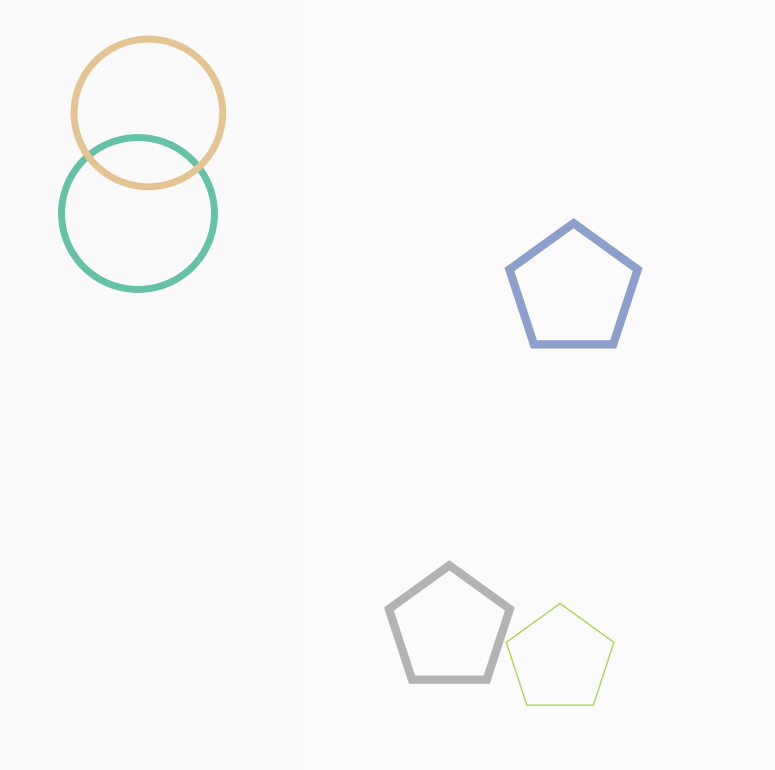[{"shape": "circle", "thickness": 2.5, "radius": 0.49, "center": [0.178, 0.723]}, {"shape": "pentagon", "thickness": 3, "radius": 0.43, "center": [0.74, 0.623]}, {"shape": "pentagon", "thickness": 0.5, "radius": 0.36, "center": [0.723, 0.143]}, {"shape": "circle", "thickness": 2.5, "radius": 0.48, "center": [0.191, 0.853]}, {"shape": "pentagon", "thickness": 3, "radius": 0.41, "center": [0.58, 0.184]}]